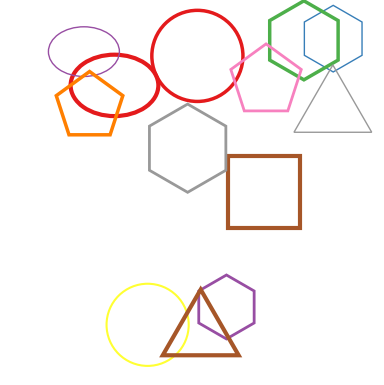[{"shape": "circle", "thickness": 2.5, "radius": 0.59, "center": [0.513, 0.855]}, {"shape": "oval", "thickness": 3, "radius": 0.57, "center": [0.297, 0.778]}, {"shape": "hexagon", "thickness": 1, "radius": 0.43, "center": [0.865, 0.9]}, {"shape": "hexagon", "thickness": 2.5, "radius": 0.51, "center": [0.789, 0.895]}, {"shape": "oval", "thickness": 1, "radius": 0.46, "center": [0.218, 0.866]}, {"shape": "hexagon", "thickness": 2, "radius": 0.42, "center": [0.588, 0.203]}, {"shape": "pentagon", "thickness": 2.5, "radius": 0.45, "center": [0.233, 0.723]}, {"shape": "circle", "thickness": 1.5, "radius": 0.53, "center": [0.383, 0.156]}, {"shape": "triangle", "thickness": 3, "radius": 0.57, "center": [0.521, 0.134]}, {"shape": "square", "thickness": 3, "radius": 0.46, "center": [0.685, 0.501]}, {"shape": "pentagon", "thickness": 2, "radius": 0.48, "center": [0.691, 0.79]}, {"shape": "triangle", "thickness": 1, "radius": 0.58, "center": [0.865, 0.715]}, {"shape": "hexagon", "thickness": 2, "radius": 0.57, "center": [0.487, 0.615]}]